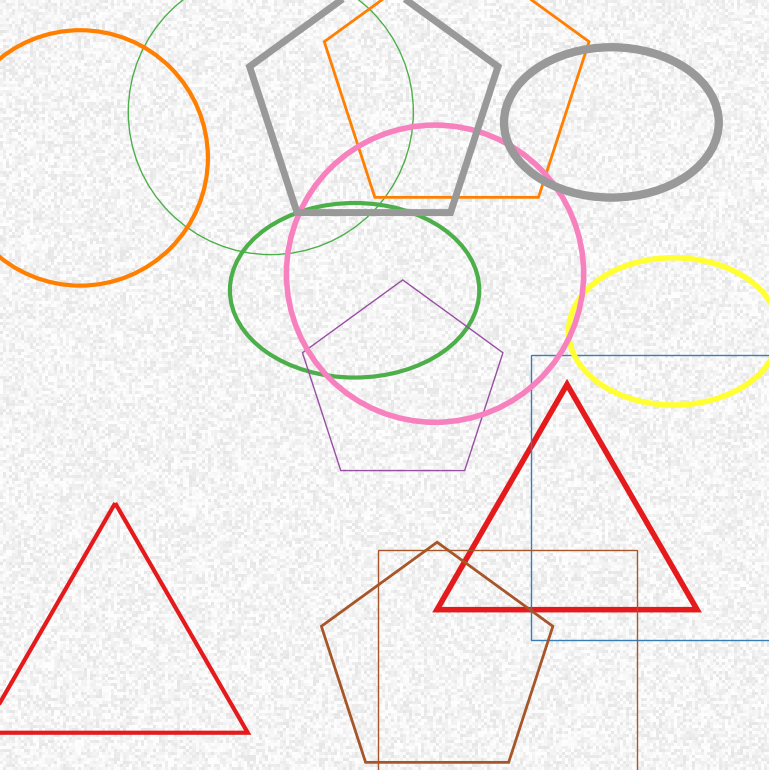[{"shape": "triangle", "thickness": 2, "radius": 0.98, "center": [0.736, 0.306]}, {"shape": "triangle", "thickness": 1.5, "radius": 0.99, "center": [0.15, 0.148]}, {"shape": "square", "thickness": 0.5, "radius": 0.92, "center": [0.874, 0.354]}, {"shape": "oval", "thickness": 1.5, "radius": 0.81, "center": [0.461, 0.623]}, {"shape": "circle", "thickness": 0.5, "radius": 0.93, "center": [0.352, 0.854]}, {"shape": "pentagon", "thickness": 0.5, "radius": 0.68, "center": [0.523, 0.5]}, {"shape": "pentagon", "thickness": 1, "radius": 0.9, "center": [0.593, 0.89]}, {"shape": "circle", "thickness": 1.5, "radius": 0.83, "center": [0.104, 0.795]}, {"shape": "oval", "thickness": 2, "radius": 0.68, "center": [0.875, 0.57]}, {"shape": "square", "thickness": 0.5, "radius": 0.84, "center": [0.659, 0.117]}, {"shape": "pentagon", "thickness": 1, "radius": 0.79, "center": [0.568, 0.138]}, {"shape": "circle", "thickness": 2, "radius": 0.96, "center": [0.565, 0.645]}, {"shape": "pentagon", "thickness": 2.5, "radius": 0.85, "center": [0.485, 0.861]}, {"shape": "oval", "thickness": 3, "radius": 0.7, "center": [0.794, 0.841]}]